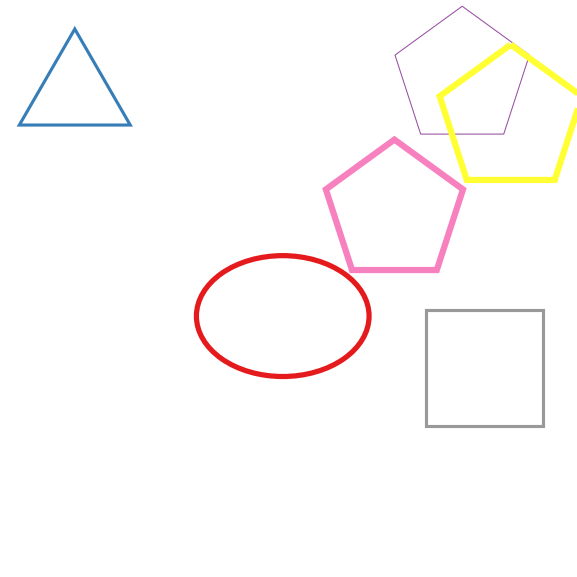[{"shape": "oval", "thickness": 2.5, "radius": 0.75, "center": [0.49, 0.452]}, {"shape": "triangle", "thickness": 1.5, "radius": 0.55, "center": [0.13, 0.838]}, {"shape": "pentagon", "thickness": 0.5, "radius": 0.61, "center": [0.8, 0.866]}, {"shape": "pentagon", "thickness": 3, "radius": 0.65, "center": [0.884, 0.792]}, {"shape": "pentagon", "thickness": 3, "radius": 0.62, "center": [0.683, 0.633]}, {"shape": "square", "thickness": 1.5, "radius": 0.51, "center": [0.839, 0.362]}]